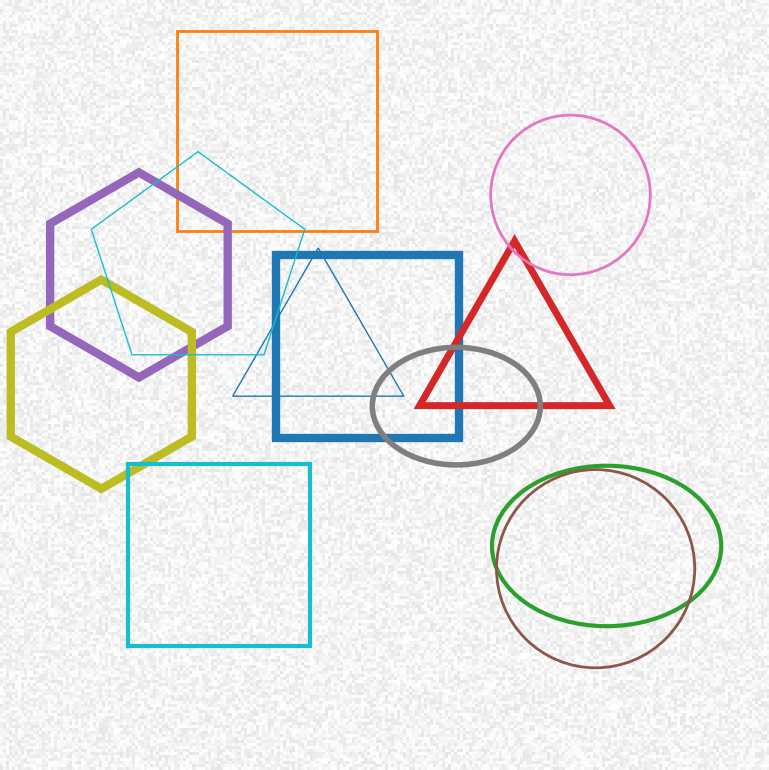[{"shape": "square", "thickness": 3, "radius": 0.59, "center": [0.477, 0.55]}, {"shape": "triangle", "thickness": 0.5, "radius": 0.64, "center": [0.413, 0.55]}, {"shape": "square", "thickness": 1, "radius": 0.65, "center": [0.36, 0.83]}, {"shape": "oval", "thickness": 1.5, "radius": 0.74, "center": [0.788, 0.291]}, {"shape": "triangle", "thickness": 2.5, "radius": 0.71, "center": [0.668, 0.544]}, {"shape": "hexagon", "thickness": 3, "radius": 0.67, "center": [0.18, 0.643]}, {"shape": "circle", "thickness": 1, "radius": 0.64, "center": [0.774, 0.261]}, {"shape": "circle", "thickness": 1, "radius": 0.52, "center": [0.741, 0.747]}, {"shape": "oval", "thickness": 2, "radius": 0.55, "center": [0.593, 0.473]}, {"shape": "hexagon", "thickness": 3, "radius": 0.68, "center": [0.132, 0.501]}, {"shape": "square", "thickness": 1.5, "radius": 0.59, "center": [0.285, 0.279]}, {"shape": "pentagon", "thickness": 0.5, "radius": 0.73, "center": [0.257, 0.657]}]